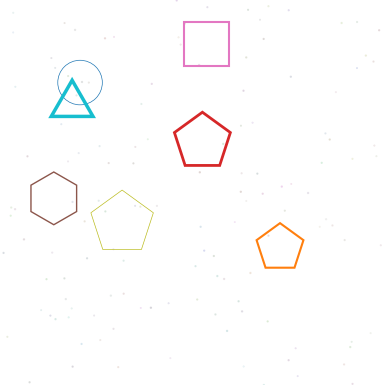[{"shape": "circle", "thickness": 0.5, "radius": 0.29, "center": [0.208, 0.786]}, {"shape": "pentagon", "thickness": 1.5, "radius": 0.32, "center": [0.727, 0.356]}, {"shape": "pentagon", "thickness": 2, "radius": 0.38, "center": [0.526, 0.632]}, {"shape": "hexagon", "thickness": 1, "radius": 0.34, "center": [0.14, 0.485]}, {"shape": "square", "thickness": 1.5, "radius": 0.29, "center": [0.536, 0.886]}, {"shape": "pentagon", "thickness": 0.5, "radius": 0.43, "center": [0.317, 0.421]}, {"shape": "triangle", "thickness": 2.5, "radius": 0.31, "center": [0.187, 0.729]}]